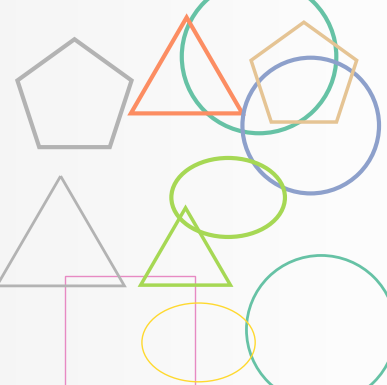[{"shape": "circle", "thickness": 3, "radius": 1.0, "center": [0.669, 0.853]}, {"shape": "circle", "thickness": 2, "radius": 0.96, "center": [0.829, 0.144]}, {"shape": "triangle", "thickness": 3, "radius": 0.83, "center": [0.482, 0.789]}, {"shape": "circle", "thickness": 3, "radius": 0.88, "center": [0.802, 0.674]}, {"shape": "square", "thickness": 1, "radius": 0.84, "center": [0.336, 0.114]}, {"shape": "triangle", "thickness": 2.5, "radius": 0.67, "center": [0.479, 0.326]}, {"shape": "oval", "thickness": 3, "radius": 0.73, "center": [0.589, 0.487]}, {"shape": "oval", "thickness": 1, "radius": 0.73, "center": [0.512, 0.111]}, {"shape": "pentagon", "thickness": 2.5, "radius": 0.72, "center": [0.784, 0.799]}, {"shape": "pentagon", "thickness": 3, "radius": 0.77, "center": [0.192, 0.743]}, {"shape": "triangle", "thickness": 2, "radius": 0.95, "center": [0.156, 0.352]}]